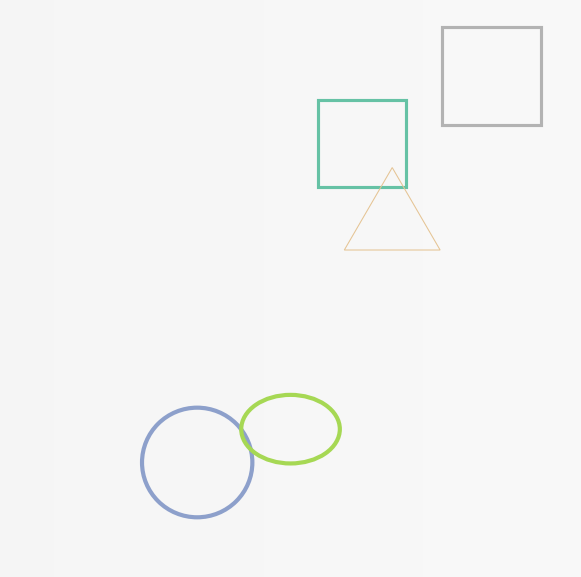[{"shape": "square", "thickness": 1.5, "radius": 0.38, "center": [0.623, 0.751]}, {"shape": "circle", "thickness": 2, "radius": 0.47, "center": [0.339, 0.198]}, {"shape": "oval", "thickness": 2, "radius": 0.42, "center": [0.5, 0.256]}, {"shape": "triangle", "thickness": 0.5, "radius": 0.48, "center": [0.675, 0.614]}, {"shape": "square", "thickness": 1.5, "radius": 0.42, "center": [0.846, 0.868]}]